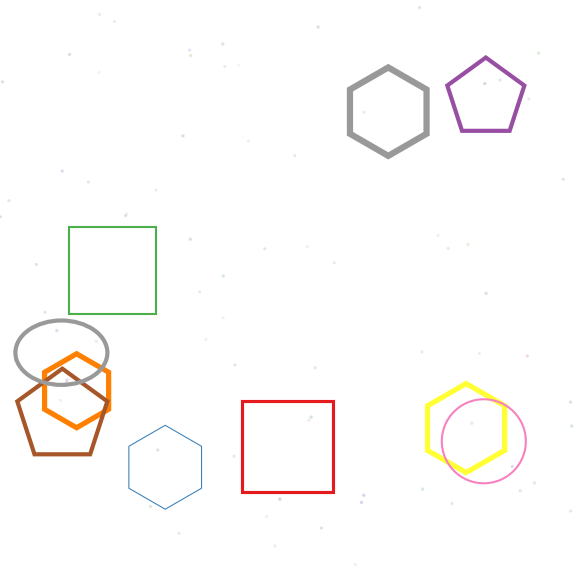[{"shape": "square", "thickness": 1.5, "radius": 0.39, "center": [0.498, 0.226]}, {"shape": "hexagon", "thickness": 0.5, "radius": 0.36, "center": [0.286, 0.19]}, {"shape": "square", "thickness": 1, "radius": 0.38, "center": [0.195, 0.53]}, {"shape": "pentagon", "thickness": 2, "radius": 0.35, "center": [0.841, 0.829]}, {"shape": "hexagon", "thickness": 2.5, "radius": 0.32, "center": [0.133, 0.323]}, {"shape": "hexagon", "thickness": 2.5, "radius": 0.39, "center": [0.807, 0.258]}, {"shape": "pentagon", "thickness": 2, "radius": 0.41, "center": [0.108, 0.279]}, {"shape": "circle", "thickness": 1, "radius": 0.36, "center": [0.838, 0.235]}, {"shape": "oval", "thickness": 2, "radius": 0.4, "center": [0.106, 0.388]}, {"shape": "hexagon", "thickness": 3, "radius": 0.38, "center": [0.672, 0.806]}]